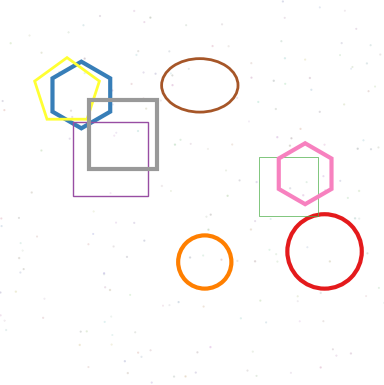[{"shape": "circle", "thickness": 3, "radius": 0.48, "center": [0.843, 0.347]}, {"shape": "hexagon", "thickness": 3, "radius": 0.43, "center": [0.211, 0.753]}, {"shape": "square", "thickness": 0.5, "radius": 0.38, "center": [0.749, 0.515]}, {"shape": "square", "thickness": 1, "radius": 0.48, "center": [0.287, 0.587]}, {"shape": "circle", "thickness": 3, "radius": 0.35, "center": [0.532, 0.319]}, {"shape": "pentagon", "thickness": 2, "radius": 0.44, "center": [0.174, 0.762]}, {"shape": "oval", "thickness": 2, "radius": 0.5, "center": [0.519, 0.778]}, {"shape": "hexagon", "thickness": 3, "radius": 0.4, "center": [0.793, 0.549]}, {"shape": "square", "thickness": 3, "radius": 0.45, "center": [0.319, 0.651]}]